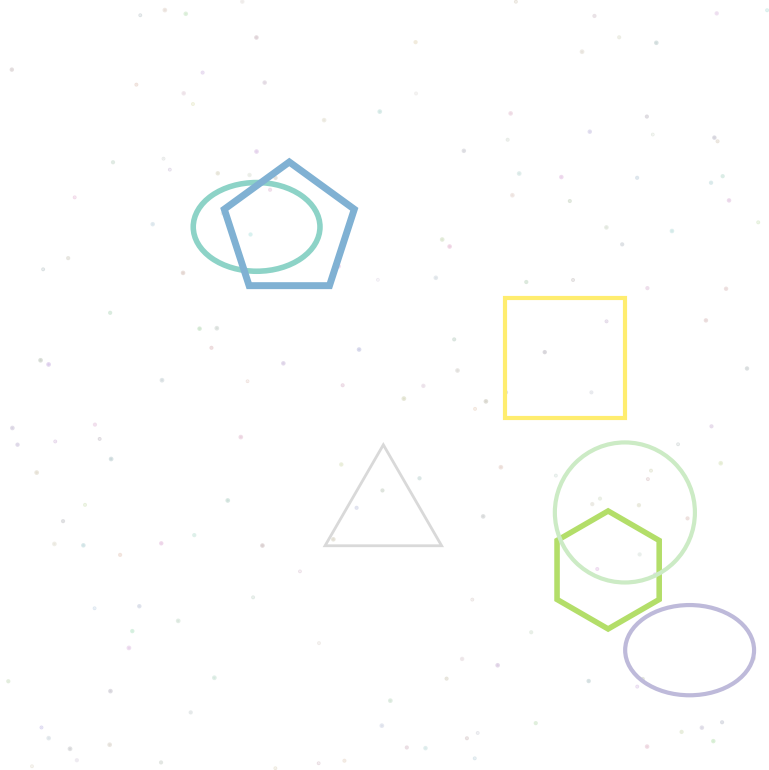[{"shape": "oval", "thickness": 2, "radius": 0.41, "center": [0.333, 0.705]}, {"shape": "oval", "thickness": 1.5, "radius": 0.42, "center": [0.896, 0.156]}, {"shape": "pentagon", "thickness": 2.5, "radius": 0.44, "center": [0.376, 0.701]}, {"shape": "hexagon", "thickness": 2, "radius": 0.38, "center": [0.79, 0.26]}, {"shape": "triangle", "thickness": 1, "radius": 0.44, "center": [0.498, 0.335]}, {"shape": "circle", "thickness": 1.5, "radius": 0.45, "center": [0.812, 0.334]}, {"shape": "square", "thickness": 1.5, "radius": 0.39, "center": [0.734, 0.535]}]